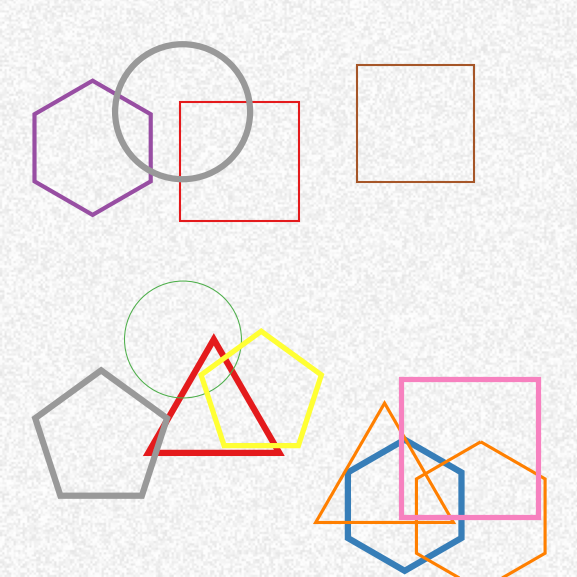[{"shape": "triangle", "thickness": 3, "radius": 0.66, "center": [0.37, 0.28]}, {"shape": "square", "thickness": 1, "radius": 0.52, "center": [0.415, 0.719]}, {"shape": "hexagon", "thickness": 3, "radius": 0.57, "center": [0.701, 0.124]}, {"shape": "circle", "thickness": 0.5, "radius": 0.51, "center": [0.317, 0.411]}, {"shape": "hexagon", "thickness": 2, "radius": 0.58, "center": [0.16, 0.743]}, {"shape": "hexagon", "thickness": 1.5, "radius": 0.64, "center": [0.832, 0.105]}, {"shape": "triangle", "thickness": 1.5, "radius": 0.69, "center": [0.666, 0.163]}, {"shape": "pentagon", "thickness": 2.5, "radius": 0.55, "center": [0.452, 0.316]}, {"shape": "square", "thickness": 1, "radius": 0.51, "center": [0.72, 0.786]}, {"shape": "square", "thickness": 2.5, "radius": 0.59, "center": [0.813, 0.223]}, {"shape": "pentagon", "thickness": 3, "radius": 0.6, "center": [0.175, 0.238]}, {"shape": "circle", "thickness": 3, "radius": 0.58, "center": [0.316, 0.806]}]